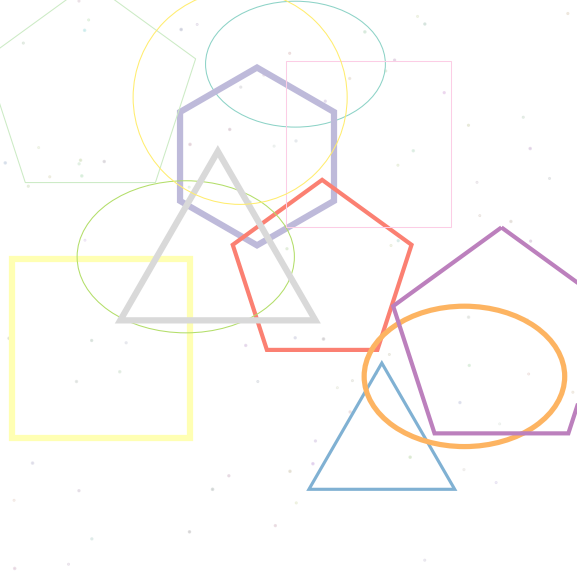[{"shape": "oval", "thickness": 0.5, "radius": 0.78, "center": [0.512, 0.888]}, {"shape": "square", "thickness": 3, "radius": 0.77, "center": [0.175, 0.396]}, {"shape": "hexagon", "thickness": 3, "radius": 0.77, "center": [0.445, 0.728]}, {"shape": "pentagon", "thickness": 2, "radius": 0.81, "center": [0.558, 0.525]}, {"shape": "triangle", "thickness": 1.5, "radius": 0.73, "center": [0.661, 0.225]}, {"shape": "oval", "thickness": 2.5, "radius": 0.87, "center": [0.804, 0.347]}, {"shape": "oval", "thickness": 0.5, "radius": 0.94, "center": [0.322, 0.554]}, {"shape": "square", "thickness": 0.5, "radius": 0.72, "center": [0.638, 0.75]}, {"shape": "triangle", "thickness": 3, "radius": 0.98, "center": [0.377, 0.542]}, {"shape": "pentagon", "thickness": 2, "radius": 0.99, "center": [0.868, 0.408]}, {"shape": "pentagon", "thickness": 0.5, "radius": 0.96, "center": [0.156, 0.838]}, {"shape": "circle", "thickness": 0.5, "radius": 0.93, "center": [0.416, 0.831]}]